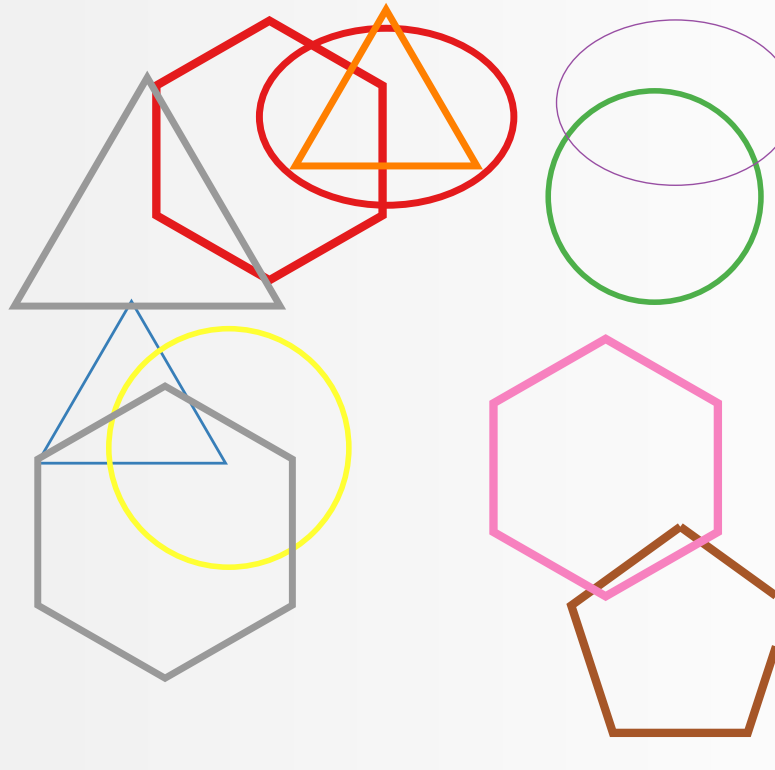[{"shape": "hexagon", "thickness": 3, "radius": 0.84, "center": [0.348, 0.805]}, {"shape": "oval", "thickness": 2.5, "radius": 0.82, "center": [0.499, 0.848]}, {"shape": "triangle", "thickness": 1, "radius": 0.7, "center": [0.17, 0.469]}, {"shape": "circle", "thickness": 2, "radius": 0.69, "center": [0.845, 0.745]}, {"shape": "oval", "thickness": 0.5, "radius": 0.77, "center": [0.871, 0.867]}, {"shape": "triangle", "thickness": 2.5, "radius": 0.68, "center": [0.498, 0.852]}, {"shape": "circle", "thickness": 2, "radius": 0.77, "center": [0.295, 0.418]}, {"shape": "pentagon", "thickness": 3, "radius": 0.74, "center": [0.878, 0.168]}, {"shape": "hexagon", "thickness": 3, "radius": 0.84, "center": [0.782, 0.393]}, {"shape": "triangle", "thickness": 2.5, "radius": 0.99, "center": [0.19, 0.701]}, {"shape": "hexagon", "thickness": 2.5, "radius": 0.95, "center": [0.213, 0.309]}]